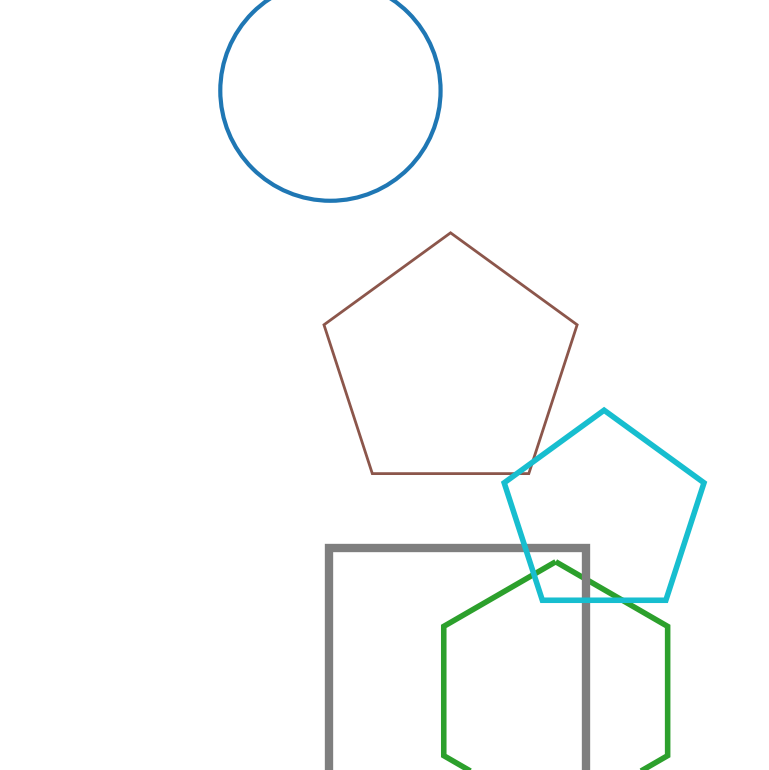[{"shape": "circle", "thickness": 1.5, "radius": 0.72, "center": [0.429, 0.882]}, {"shape": "hexagon", "thickness": 2, "radius": 0.84, "center": [0.722, 0.103]}, {"shape": "pentagon", "thickness": 1, "radius": 0.86, "center": [0.585, 0.525]}, {"shape": "square", "thickness": 3, "radius": 0.83, "center": [0.594, 0.122]}, {"shape": "pentagon", "thickness": 2, "radius": 0.68, "center": [0.785, 0.331]}]